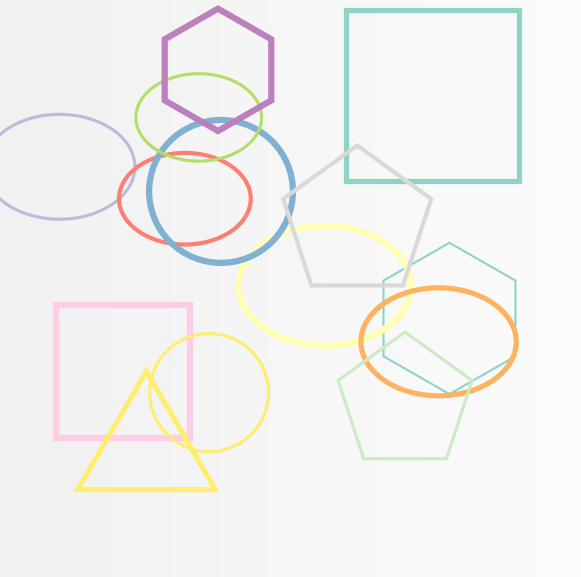[{"shape": "hexagon", "thickness": 1, "radius": 0.66, "center": [0.773, 0.448]}, {"shape": "square", "thickness": 2.5, "radius": 0.74, "center": [0.744, 0.834]}, {"shape": "oval", "thickness": 3, "radius": 0.74, "center": [0.559, 0.504]}, {"shape": "oval", "thickness": 1.5, "radius": 0.65, "center": [0.102, 0.71]}, {"shape": "oval", "thickness": 2, "radius": 0.57, "center": [0.318, 0.655]}, {"shape": "circle", "thickness": 3, "radius": 0.62, "center": [0.38, 0.668]}, {"shape": "oval", "thickness": 2.5, "radius": 0.67, "center": [0.755, 0.407]}, {"shape": "oval", "thickness": 1.5, "radius": 0.54, "center": [0.342, 0.796]}, {"shape": "square", "thickness": 3, "radius": 0.58, "center": [0.211, 0.356]}, {"shape": "pentagon", "thickness": 2, "radius": 0.67, "center": [0.615, 0.613]}, {"shape": "hexagon", "thickness": 3, "radius": 0.53, "center": [0.375, 0.878]}, {"shape": "pentagon", "thickness": 1.5, "radius": 0.61, "center": [0.697, 0.303]}, {"shape": "triangle", "thickness": 2.5, "radius": 0.68, "center": [0.252, 0.22]}, {"shape": "circle", "thickness": 1.5, "radius": 0.51, "center": [0.36, 0.319]}]